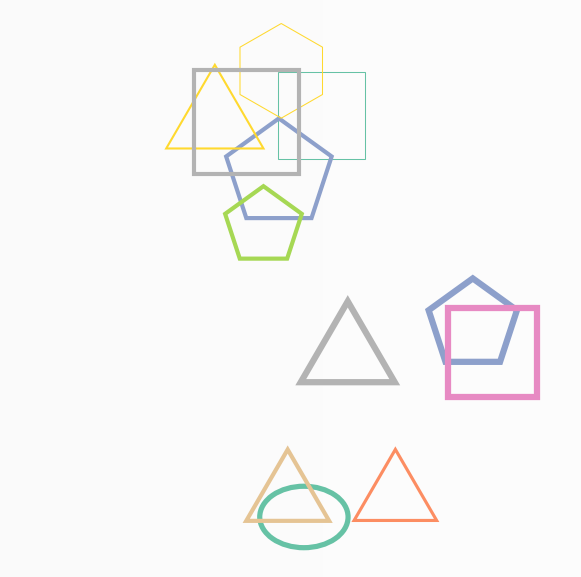[{"shape": "oval", "thickness": 2.5, "radius": 0.38, "center": [0.523, 0.104]}, {"shape": "square", "thickness": 0.5, "radius": 0.37, "center": [0.553, 0.799]}, {"shape": "triangle", "thickness": 1.5, "radius": 0.41, "center": [0.68, 0.139]}, {"shape": "pentagon", "thickness": 3, "radius": 0.4, "center": [0.813, 0.437]}, {"shape": "pentagon", "thickness": 2, "radius": 0.48, "center": [0.48, 0.699]}, {"shape": "square", "thickness": 3, "radius": 0.39, "center": [0.847, 0.389]}, {"shape": "pentagon", "thickness": 2, "radius": 0.35, "center": [0.453, 0.607]}, {"shape": "hexagon", "thickness": 0.5, "radius": 0.41, "center": [0.484, 0.876]}, {"shape": "triangle", "thickness": 1, "radius": 0.48, "center": [0.37, 0.79]}, {"shape": "triangle", "thickness": 2, "radius": 0.41, "center": [0.495, 0.138]}, {"shape": "triangle", "thickness": 3, "radius": 0.47, "center": [0.598, 0.384]}, {"shape": "square", "thickness": 2, "radius": 0.45, "center": [0.425, 0.788]}]